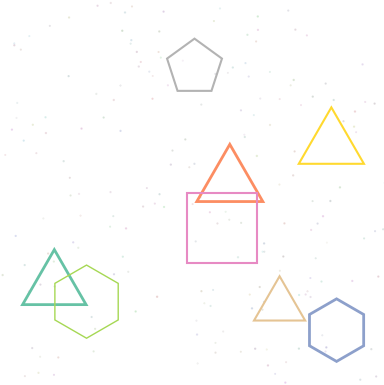[{"shape": "triangle", "thickness": 2, "radius": 0.48, "center": [0.141, 0.256]}, {"shape": "triangle", "thickness": 2, "radius": 0.5, "center": [0.597, 0.526]}, {"shape": "hexagon", "thickness": 2, "radius": 0.41, "center": [0.874, 0.142]}, {"shape": "square", "thickness": 1.5, "radius": 0.46, "center": [0.576, 0.408]}, {"shape": "hexagon", "thickness": 1, "radius": 0.47, "center": [0.225, 0.216]}, {"shape": "triangle", "thickness": 1.5, "radius": 0.49, "center": [0.861, 0.623]}, {"shape": "triangle", "thickness": 1.5, "radius": 0.38, "center": [0.726, 0.206]}, {"shape": "pentagon", "thickness": 1.5, "radius": 0.37, "center": [0.505, 0.825]}]